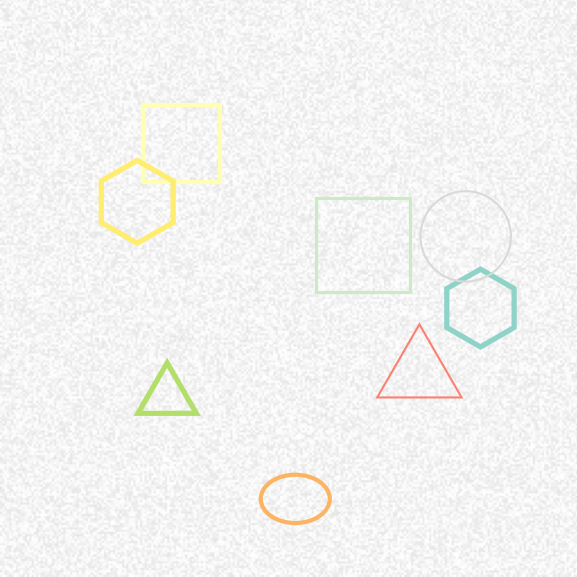[{"shape": "hexagon", "thickness": 2.5, "radius": 0.34, "center": [0.832, 0.466]}, {"shape": "square", "thickness": 2, "radius": 0.33, "center": [0.314, 0.75]}, {"shape": "triangle", "thickness": 1, "radius": 0.42, "center": [0.726, 0.353]}, {"shape": "oval", "thickness": 2, "radius": 0.3, "center": [0.511, 0.135]}, {"shape": "triangle", "thickness": 2.5, "radius": 0.29, "center": [0.289, 0.313]}, {"shape": "circle", "thickness": 1, "radius": 0.39, "center": [0.806, 0.59]}, {"shape": "square", "thickness": 1.5, "radius": 0.41, "center": [0.629, 0.574]}, {"shape": "hexagon", "thickness": 2.5, "radius": 0.36, "center": [0.238, 0.65]}]